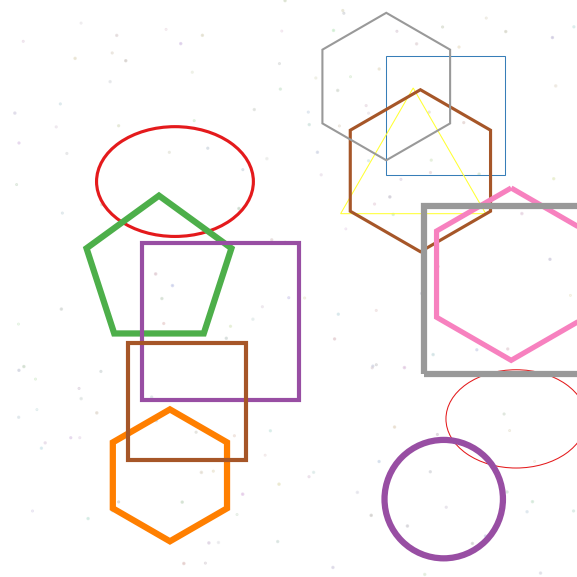[{"shape": "oval", "thickness": 1.5, "radius": 0.68, "center": [0.303, 0.685]}, {"shape": "oval", "thickness": 0.5, "radius": 0.61, "center": [0.894, 0.274]}, {"shape": "square", "thickness": 0.5, "radius": 0.52, "center": [0.771, 0.799]}, {"shape": "pentagon", "thickness": 3, "radius": 0.66, "center": [0.275, 0.528]}, {"shape": "square", "thickness": 2, "radius": 0.68, "center": [0.382, 0.443]}, {"shape": "circle", "thickness": 3, "radius": 0.51, "center": [0.768, 0.135]}, {"shape": "hexagon", "thickness": 3, "radius": 0.57, "center": [0.294, 0.176]}, {"shape": "triangle", "thickness": 0.5, "radius": 0.73, "center": [0.715, 0.702]}, {"shape": "square", "thickness": 2, "radius": 0.51, "center": [0.323, 0.304]}, {"shape": "hexagon", "thickness": 1.5, "radius": 0.7, "center": [0.728, 0.704]}, {"shape": "hexagon", "thickness": 2.5, "radius": 0.75, "center": [0.885, 0.524]}, {"shape": "hexagon", "thickness": 1, "radius": 0.64, "center": [0.669, 0.849]}, {"shape": "square", "thickness": 3, "radius": 0.73, "center": [0.879, 0.497]}]